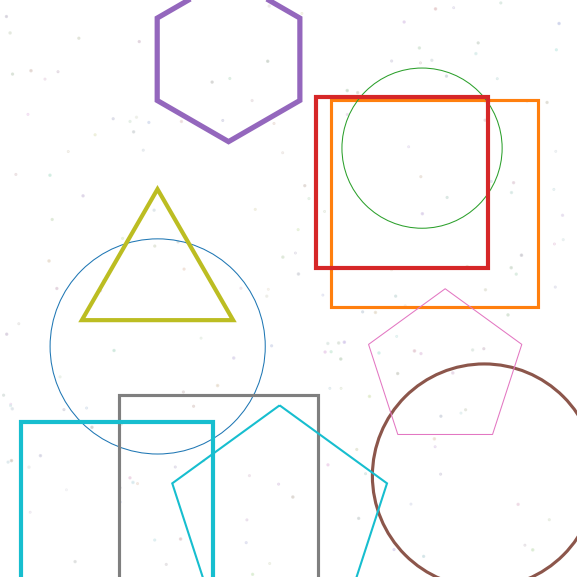[{"shape": "circle", "thickness": 0.5, "radius": 0.93, "center": [0.273, 0.399]}, {"shape": "square", "thickness": 1.5, "radius": 0.89, "center": [0.753, 0.646]}, {"shape": "circle", "thickness": 0.5, "radius": 0.69, "center": [0.731, 0.743]}, {"shape": "square", "thickness": 2, "radius": 0.74, "center": [0.696, 0.683]}, {"shape": "hexagon", "thickness": 2.5, "radius": 0.71, "center": [0.396, 0.896]}, {"shape": "circle", "thickness": 1.5, "radius": 0.97, "center": [0.839, 0.175]}, {"shape": "pentagon", "thickness": 0.5, "radius": 0.7, "center": [0.771, 0.36]}, {"shape": "square", "thickness": 1.5, "radius": 0.86, "center": [0.378, 0.143]}, {"shape": "triangle", "thickness": 2, "radius": 0.76, "center": [0.273, 0.52]}, {"shape": "pentagon", "thickness": 1, "radius": 0.98, "center": [0.484, 0.102]}, {"shape": "square", "thickness": 2, "radius": 0.83, "center": [0.202, 0.103]}]